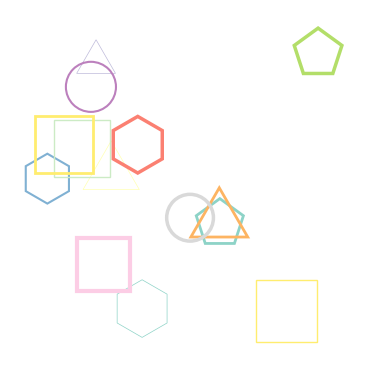[{"shape": "hexagon", "thickness": 0.5, "radius": 0.37, "center": [0.369, 0.199]}, {"shape": "pentagon", "thickness": 2, "radius": 0.32, "center": [0.571, 0.42]}, {"shape": "triangle", "thickness": 0.5, "radius": 0.42, "center": [0.289, 0.55]}, {"shape": "triangle", "thickness": 0.5, "radius": 0.29, "center": [0.25, 0.839]}, {"shape": "hexagon", "thickness": 2.5, "radius": 0.37, "center": [0.358, 0.624]}, {"shape": "hexagon", "thickness": 1.5, "radius": 0.32, "center": [0.123, 0.536]}, {"shape": "triangle", "thickness": 2, "radius": 0.43, "center": [0.57, 0.427]}, {"shape": "pentagon", "thickness": 2.5, "radius": 0.33, "center": [0.826, 0.862]}, {"shape": "square", "thickness": 3, "radius": 0.35, "center": [0.268, 0.313]}, {"shape": "circle", "thickness": 2.5, "radius": 0.3, "center": [0.494, 0.434]}, {"shape": "circle", "thickness": 1.5, "radius": 0.33, "center": [0.236, 0.774]}, {"shape": "square", "thickness": 1, "radius": 0.37, "center": [0.213, 0.614]}, {"shape": "square", "thickness": 2, "radius": 0.37, "center": [0.166, 0.625]}, {"shape": "square", "thickness": 1, "radius": 0.4, "center": [0.745, 0.192]}]